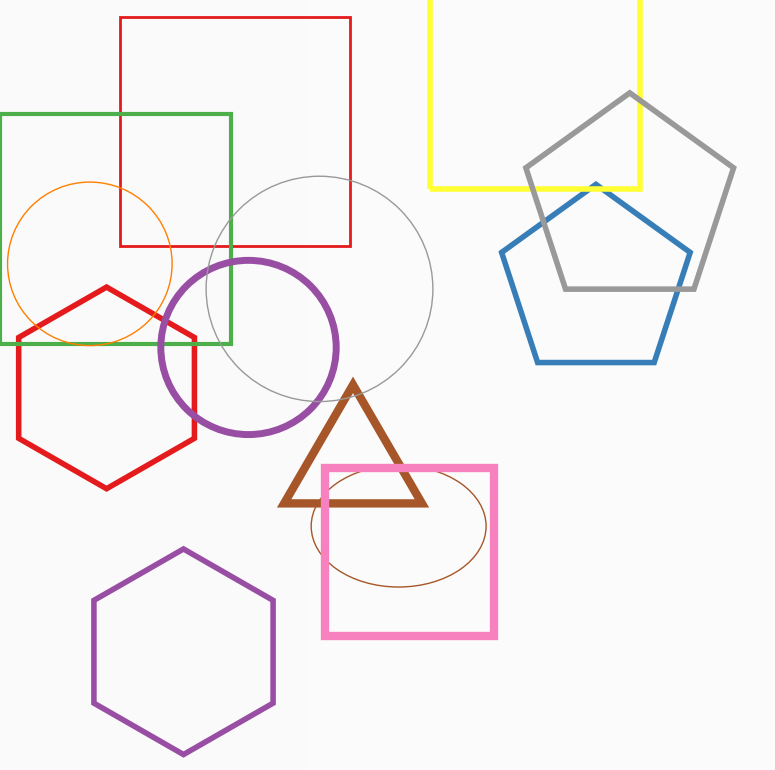[{"shape": "square", "thickness": 1, "radius": 0.74, "center": [0.303, 0.83]}, {"shape": "hexagon", "thickness": 2, "radius": 0.65, "center": [0.138, 0.496]}, {"shape": "pentagon", "thickness": 2, "radius": 0.64, "center": [0.769, 0.633]}, {"shape": "square", "thickness": 1.5, "radius": 0.74, "center": [0.149, 0.703]}, {"shape": "hexagon", "thickness": 2, "radius": 0.67, "center": [0.237, 0.154]}, {"shape": "circle", "thickness": 2.5, "radius": 0.57, "center": [0.321, 0.549]}, {"shape": "circle", "thickness": 0.5, "radius": 0.53, "center": [0.116, 0.657]}, {"shape": "square", "thickness": 2, "radius": 0.67, "center": [0.69, 0.889]}, {"shape": "oval", "thickness": 0.5, "radius": 0.56, "center": [0.514, 0.317]}, {"shape": "triangle", "thickness": 3, "radius": 0.51, "center": [0.456, 0.398]}, {"shape": "square", "thickness": 3, "radius": 0.55, "center": [0.529, 0.283]}, {"shape": "circle", "thickness": 0.5, "radius": 0.73, "center": [0.412, 0.625]}, {"shape": "pentagon", "thickness": 2, "radius": 0.7, "center": [0.813, 0.738]}]